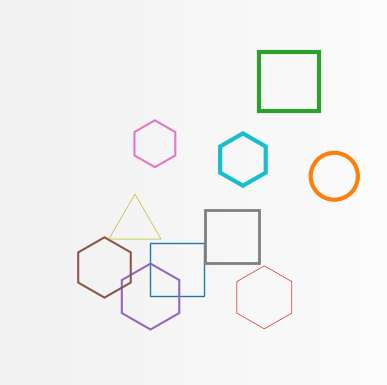[{"shape": "square", "thickness": 1, "radius": 0.35, "center": [0.456, 0.3]}, {"shape": "circle", "thickness": 3, "radius": 0.3, "center": [0.863, 0.542]}, {"shape": "square", "thickness": 3, "radius": 0.39, "center": [0.745, 0.789]}, {"shape": "hexagon", "thickness": 0.5, "radius": 0.41, "center": [0.682, 0.228]}, {"shape": "hexagon", "thickness": 1.5, "radius": 0.43, "center": [0.388, 0.23]}, {"shape": "hexagon", "thickness": 1.5, "radius": 0.39, "center": [0.27, 0.305]}, {"shape": "hexagon", "thickness": 1.5, "radius": 0.3, "center": [0.4, 0.627]}, {"shape": "square", "thickness": 2, "radius": 0.35, "center": [0.599, 0.385]}, {"shape": "triangle", "thickness": 0.5, "radius": 0.39, "center": [0.348, 0.418]}, {"shape": "hexagon", "thickness": 3, "radius": 0.34, "center": [0.627, 0.586]}]